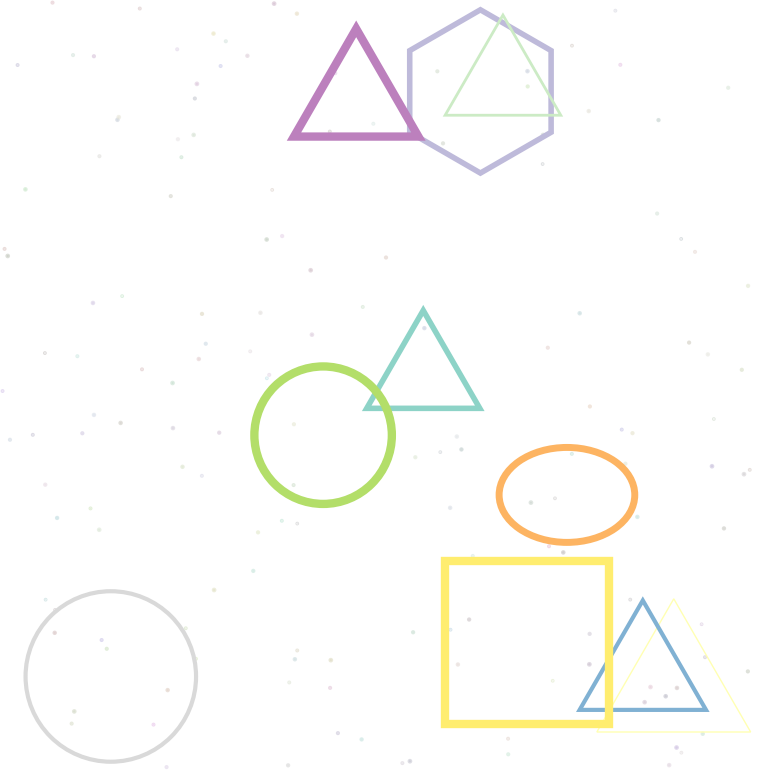[{"shape": "triangle", "thickness": 2, "radius": 0.42, "center": [0.55, 0.512]}, {"shape": "triangle", "thickness": 0.5, "radius": 0.58, "center": [0.875, 0.107]}, {"shape": "hexagon", "thickness": 2, "radius": 0.53, "center": [0.624, 0.881]}, {"shape": "triangle", "thickness": 1.5, "radius": 0.47, "center": [0.835, 0.125]}, {"shape": "oval", "thickness": 2.5, "radius": 0.44, "center": [0.736, 0.357]}, {"shape": "circle", "thickness": 3, "radius": 0.45, "center": [0.42, 0.435]}, {"shape": "circle", "thickness": 1.5, "radius": 0.55, "center": [0.144, 0.121]}, {"shape": "triangle", "thickness": 3, "radius": 0.47, "center": [0.463, 0.869]}, {"shape": "triangle", "thickness": 1, "radius": 0.43, "center": [0.653, 0.894]}, {"shape": "square", "thickness": 3, "radius": 0.53, "center": [0.684, 0.165]}]